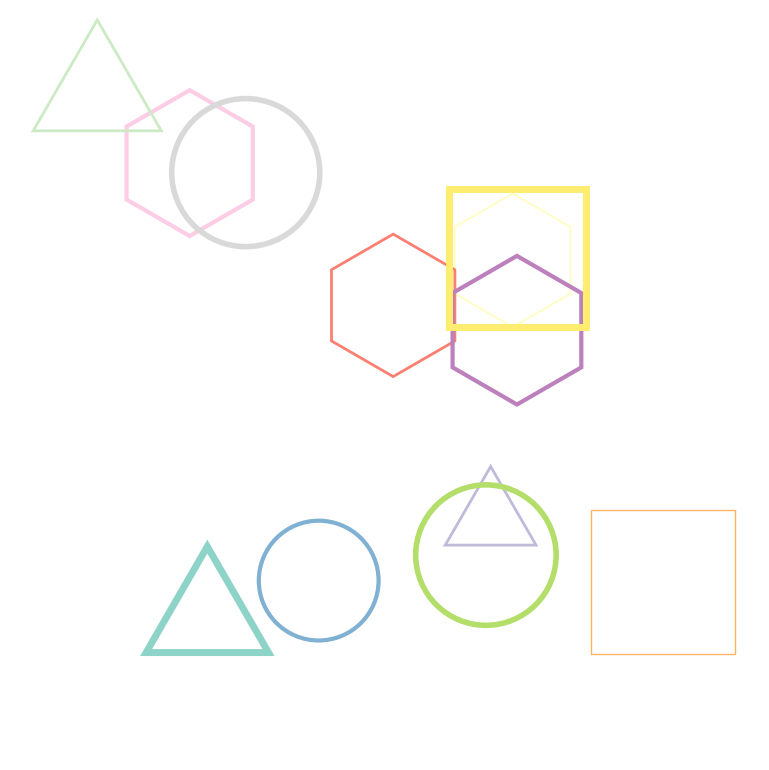[{"shape": "triangle", "thickness": 2.5, "radius": 0.46, "center": [0.269, 0.198]}, {"shape": "hexagon", "thickness": 0.5, "radius": 0.43, "center": [0.666, 0.662]}, {"shape": "triangle", "thickness": 1, "radius": 0.34, "center": [0.637, 0.326]}, {"shape": "hexagon", "thickness": 1, "radius": 0.46, "center": [0.511, 0.603]}, {"shape": "circle", "thickness": 1.5, "radius": 0.39, "center": [0.414, 0.246]}, {"shape": "square", "thickness": 0.5, "radius": 0.47, "center": [0.861, 0.244]}, {"shape": "circle", "thickness": 2, "radius": 0.46, "center": [0.631, 0.279]}, {"shape": "hexagon", "thickness": 1.5, "radius": 0.47, "center": [0.246, 0.788]}, {"shape": "circle", "thickness": 2, "radius": 0.48, "center": [0.319, 0.776]}, {"shape": "hexagon", "thickness": 1.5, "radius": 0.48, "center": [0.671, 0.571]}, {"shape": "triangle", "thickness": 1, "radius": 0.48, "center": [0.126, 0.878]}, {"shape": "square", "thickness": 2.5, "radius": 0.45, "center": [0.672, 0.665]}]